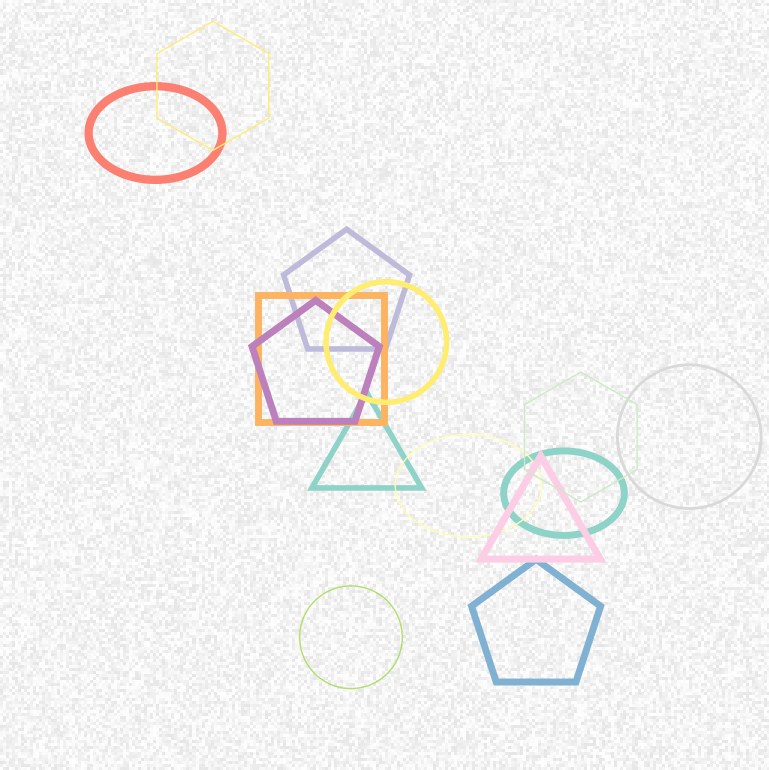[{"shape": "oval", "thickness": 2.5, "radius": 0.39, "center": [0.732, 0.36]}, {"shape": "triangle", "thickness": 2, "radius": 0.41, "center": [0.476, 0.408]}, {"shape": "oval", "thickness": 0.5, "radius": 0.48, "center": [0.608, 0.369]}, {"shape": "pentagon", "thickness": 2, "radius": 0.43, "center": [0.45, 0.616]}, {"shape": "oval", "thickness": 3, "radius": 0.43, "center": [0.202, 0.827]}, {"shape": "pentagon", "thickness": 2.5, "radius": 0.44, "center": [0.696, 0.186]}, {"shape": "square", "thickness": 2.5, "radius": 0.41, "center": [0.417, 0.534]}, {"shape": "circle", "thickness": 0.5, "radius": 0.33, "center": [0.456, 0.172]}, {"shape": "triangle", "thickness": 2.5, "radius": 0.45, "center": [0.702, 0.319]}, {"shape": "circle", "thickness": 1, "radius": 0.47, "center": [0.895, 0.433]}, {"shape": "pentagon", "thickness": 2.5, "radius": 0.43, "center": [0.41, 0.523]}, {"shape": "hexagon", "thickness": 0.5, "radius": 0.42, "center": [0.754, 0.432]}, {"shape": "circle", "thickness": 2, "radius": 0.39, "center": [0.502, 0.556]}, {"shape": "hexagon", "thickness": 0.5, "radius": 0.42, "center": [0.276, 0.889]}]